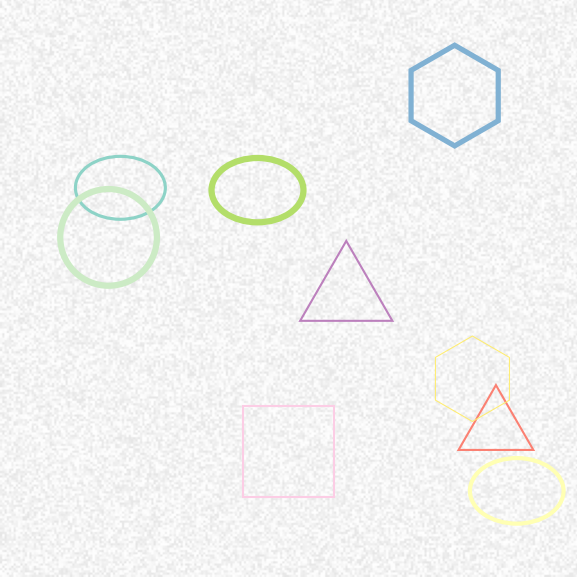[{"shape": "oval", "thickness": 1.5, "radius": 0.39, "center": [0.208, 0.674]}, {"shape": "oval", "thickness": 2, "radius": 0.41, "center": [0.895, 0.149]}, {"shape": "triangle", "thickness": 1, "radius": 0.37, "center": [0.859, 0.257]}, {"shape": "hexagon", "thickness": 2.5, "radius": 0.44, "center": [0.787, 0.834]}, {"shape": "oval", "thickness": 3, "radius": 0.4, "center": [0.446, 0.67]}, {"shape": "square", "thickness": 1, "radius": 0.39, "center": [0.5, 0.218]}, {"shape": "triangle", "thickness": 1, "radius": 0.46, "center": [0.6, 0.49]}, {"shape": "circle", "thickness": 3, "radius": 0.42, "center": [0.188, 0.588]}, {"shape": "hexagon", "thickness": 0.5, "radius": 0.37, "center": [0.818, 0.343]}]